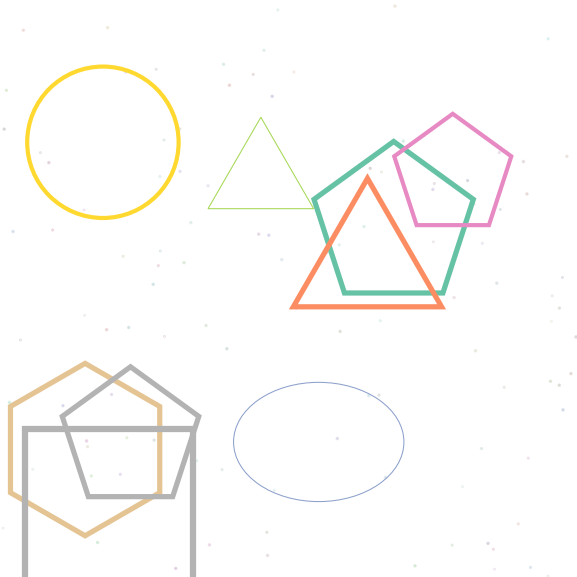[{"shape": "pentagon", "thickness": 2.5, "radius": 0.73, "center": [0.682, 0.609]}, {"shape": "triangle", "thickness": 2.5, "radius": 0.74, "center": [0.636, 0.542]}, {"shape": "oval", "thickness": 0.5, "radius": 0.74, "center": [0.552, 0.234]}, {"shape": "pentagon", "thickness": 2, "radius": 0.53, "center": [0.784, 0.696]}, {"shape": "triangle", "thickness": 0.5, "radius": 0.53, "center": [0.452, 0.691]}, {"shape": "circle", "thickness": 2, "radius": 0.66, "center": [0.178, 0.753]}, {"shape": "hexagon", "thickness": 2.5, "radius": 0.75, "center": [0.147, 0.221]}, {"shape": "square", "thickness": 3, "radius": 0.73, "center": [0.189, 0.111]}, {"shape": "pentagon", "thickness": 2.5, "radius": 0.62, "center": [0.226, 0.24]}]